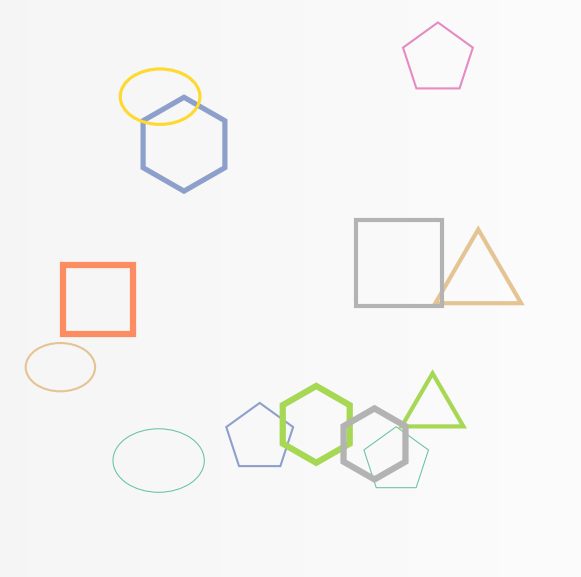[{"shape": "pentagon", "thickness": 0.5, "radius": 0.29, "center": [0.682, 0.202]}, {"shape": "oval", "thickness": 0.5, "radius": 0.39, "center": [0.273, 0.202]}, {"shape": "square", "thickness": 3, "radius": 0.3, "center": [0.169, 0.48]}, {"shape": "hexagon", "thickness": 2.5, "radius": 0.41, "center": [0.317, 0.749]}, {"shape": "pentagon", "thickness": 1, "radius": 0.3, "center": [0.447, 0.241]}, {"shape": "pentagon", "thickness": 1, "radius": 0.32, "center": [0.753, 0.897]}, {"shape": "hexagon", "thickness": 3, "radius": 0.33, "center": [0.544, 0.264]}, {"shape": "triangle", "thickness": 2, "radius": 0.31, "center": [0.744, 0.291]}, {"shape": "oval", "thickness": 1.5, "radius": 0.34, "center": [0.275, 0.832]}, {"shape": "oval", "thickness": 1, "radius": 0.3, "center": [0.104, 0.363]}, {"shape": "triangle", "thickness": 2, "radius": 0.43, "center": [0.823, 0.517]}, {"shape": "square", "thickness": 2, "radius": 0.37, "center": [0.686, 0.544]}, {"shape": "hexagon", "thickness": 3, "radius": 0.31, "center": [0.644, 0.23]}]